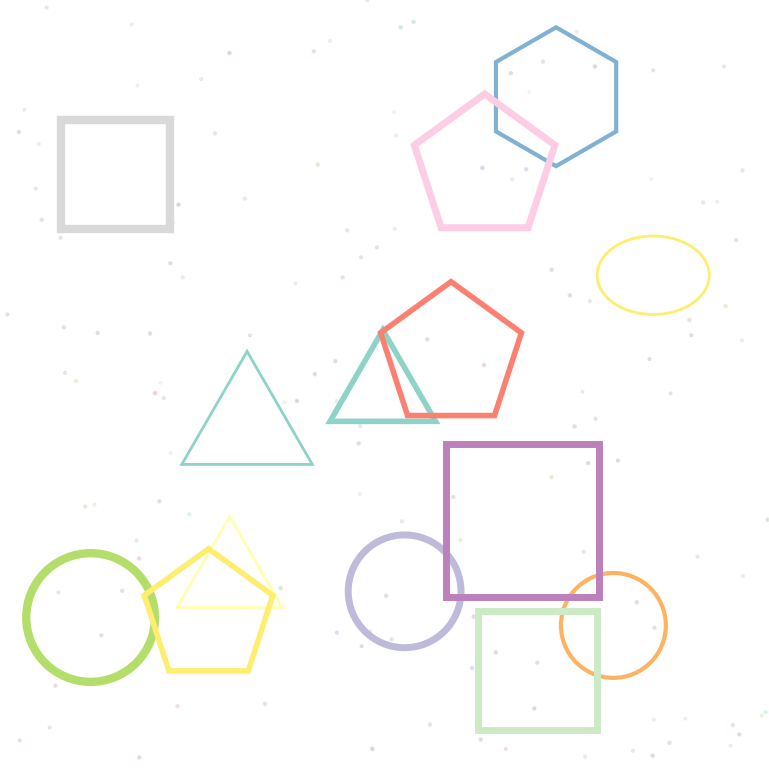[{"shape": "triangle", "thickness": 2, "radius": 0.4, "center": [0.497, 0.492]}, {"shape": "triangle", "thickness": 1, "radius": 0.49, "center": [0.321, 0.446]}, {"shape": "triangle", "thickness": 1, "radius": 0.39, "center": [0.298, 0.25]}, {"shape": "circle", "thickness": 2.5, "radius": 0.37, "center": [0.525, 0.232]}, {"shape": "pentagon", "thickness": 2, "radius": 0.48, "center": [0.586, 0.538]}, {"shape": "hexagon", "thickness": 1.5, "radius": 0.45, "center": [0.722, 0.874]}, {"shape": "circle", "thickness": 1.5, "radius": 0.34, "center": [0.797, 0.188]}, {"shape": "circle", "thickness": 3, "radius": 0.42, "center": [0.118, 0.198]}, {"shape": "pentagon", "thickness": 2.5, "radius": 0.48, "center": [0.629, 0.782]}, {"shape": "square", "thickness": 3, "radius": 0.35, "center": [0.15, 0.774]}, {"shape": "square", "thickness": 2.5, "radius": 0.5, "center": [0.679, 0.324]}, {"shape": "square", "thickness": 2.5, "radius": 0.39, "center": [0.698, 0.129]}, {"shape": "pentagon", "thickness": 2, "radius": 0.44, "center": [0.271, 0.2]}, {"shape": "oval", "thickness": 1, "radius": 0.36, "center": [0.848, 0.643]}]